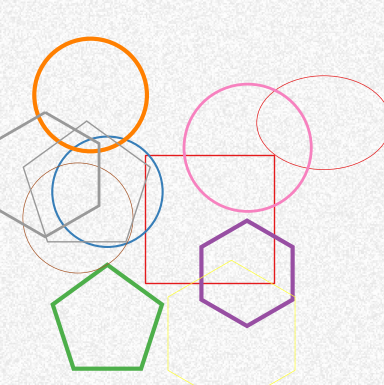[{"shape": "oval", "thickness": 0.5, "radius": 0.87, "center": [0.841, 0.681]}, {"shape": "square", "thickness": 1, "radius": 0.83, "center": [0.545, 0.431]}, {"shape": "circle", "thickness": 1.5, "radius": 0.72, "center": [0.279, 0.502]}, {"shape": "pentagon", "thickness": 3, "radius": 0.75, "center": [0.279, 0.163]}, {"shape": "hexagon", "thickness": 3, "radius": 0.68, "center": [0.642, 0.29]}, {"shape": "circle", "thickness": 3, "radius": 0.73, "center": [0.235, 0.753]}, {"shape": "hexagon", "thickness": 0.5, "radius": 0.95, "center": [0.601, 0.133]}, {"shape": "circle", "thickness": 0.5, "radius": 0.72, "center": [0.202, 0.434]}, {"shape": "circle", "thickness": 2, "radius": 0.83, "center": [0.643, 0.616]}, {"shape": "hexagon", "thickness": 2, "radius": 0.81, "center": [0.117, 0.546]}, {"shape": "pentagon", "thickness": 1, "radius": 0.87, "center": [0.225, 0.512]}]